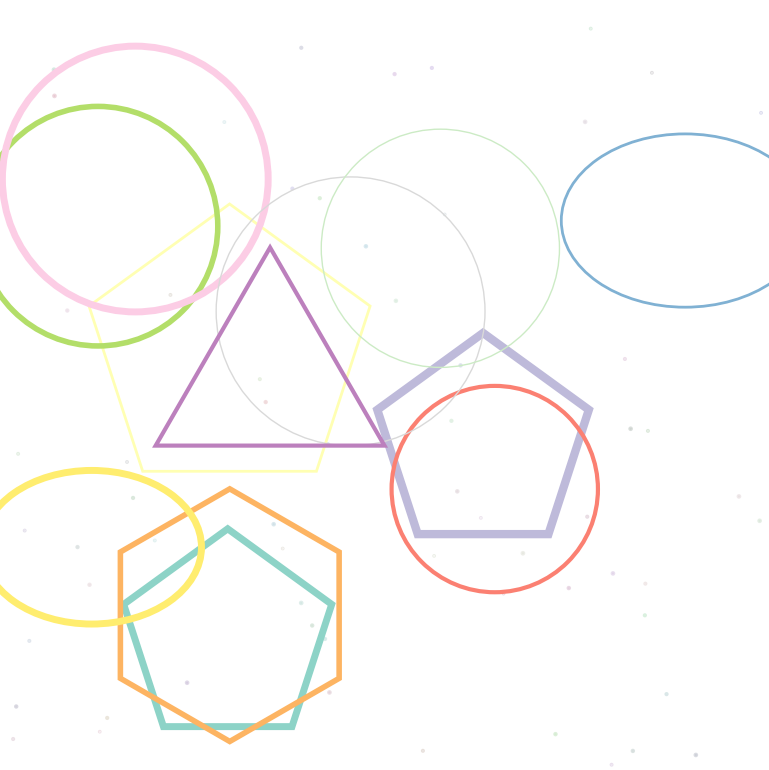[{"shape": "pentagon", "thickness": 2.5, "radius": 0.71, "center": [0.296, 0.171]}, {"shape": "pentagon", "thickness": 1, "radius": 0.96, "center": [0.298, 0.543]}, {"shape": "pentagon", "thickness": 3, "radius": 0.72, "center": [0.627, 0.423]}, {"shape": "circle", "thickness": 1.5, "radius": 0.67, "center": [0.643, 0.365]}, {"shape": "oval", "thickness": 1, "radius": 0.8, "center": [0.89, 0.714]}, {"shape": "hexagon", "thickness": 2, "radius": 0.82, "center": [0.298, 0.201]}, {"shape": "circle", "thickness": 2, "radius": 0.78, "center": [0.127, 0.706]}, {"shape": "circle", "thickness": 2.5, "radius": 0.86, "center": [0.176, 0.767]}, {"shape": "circle", "thickness": 0.5, "radius": 0.87, "center": [0.455, 0.596]}, {"shape": "triangle", "thickness": 1.5, "radius": 0.86, "center": [0.351, 0.507]}, {"shape": "circle", "thickness": 0.5, "radius": 0.77, "center": [0.572, 0.678]}, {"shape": "oval", "thickness": 2.5, "radius": 0.71, "center": [0.119, 0.289]}]